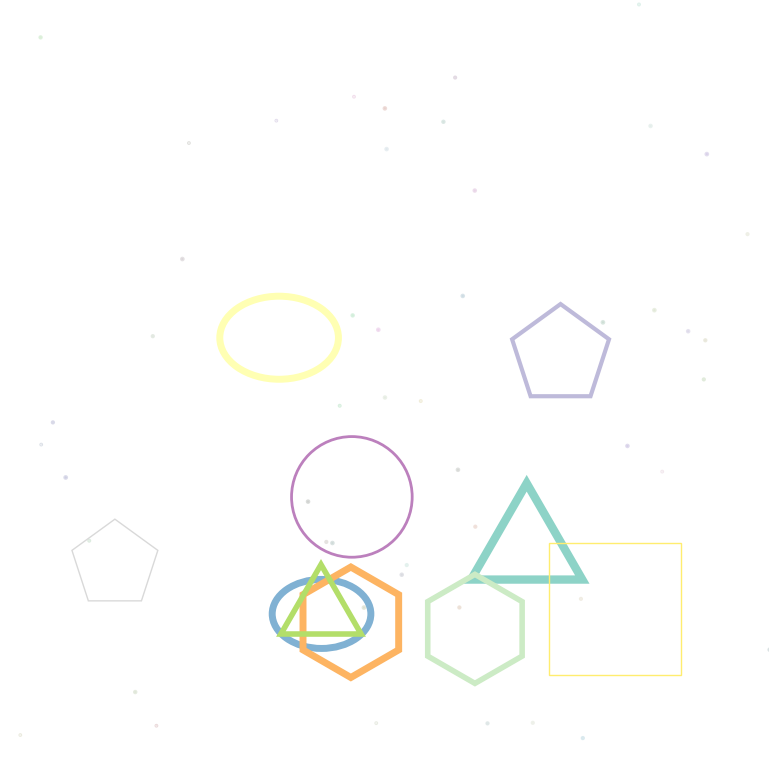[{"shape": "triangle", "thickness": 3, "radius": 0.42, "center": [0.684, 0.289]}, {"shape": "oval", "thickness": 2.5, "radius": 0.39, "center": [0.362, 0.561]}, {"shape": "pentagon", "thickness": 1.5, "radius": 0.33, "center": [0.728, 0.539]}, {"shape": "oval", "thickness": 2.5, "radius": 0.32, "center": [0.418, 0.203]}, {"shape": "hexagon", "thickness": 2.5, "radius": 0.36, "center": [0.456, 0.192]}, {"shape": "triangle", "thickness": 2, "radius": 0.3, "center": [0.417, 0.207]}, {"shape": "pentagon", "thickness": 0.5, "radius": 0.29, "center": [0.149, 0.267]}, {"shape": "circle", "thickness": 1, "radius": 0.39, "center": [0.457, 0.355]}, {"shape": "hexagon", "thickness": 2, "radius": 0.35, "center": [0.617, 0.183]}, {"shape": "square", "thickness": 0.5, "radius": 0.43, "center": [0.799, 0.209]}]